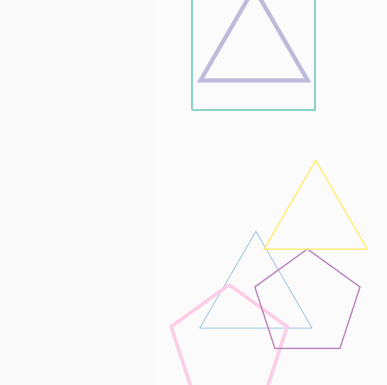[{"shape": "square", "thickness": 1.5, "radius": 0.79, "center": [0.654, 0.873]}, {"shape": "triangle", "thickness": 3, "radius": 0.8, "center": [0.656, 0.871]}, {"shape": "triangle", "thickness": 0.5, "radius": 0.84, "center": [0.66, 0.232]}, {"shape": "pentagon", "thickness": 2.5, "radius": 0.79, "center": [0.591, 0.103]}, {"shape": "pentagon", "thickness": 1, "radius": 0.71, "center": [0.793, 0.21]}, {"shape": "triangle", "thickness": 1, "radius": 0.77, "center": [0.815, 0.43]}]